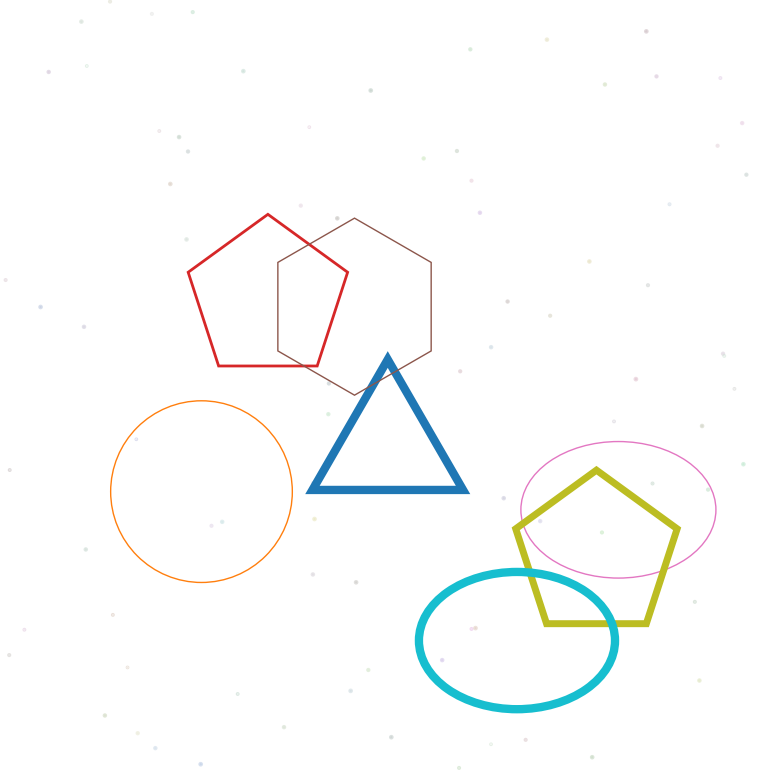[{"shape": "triangle", "thickness": 3, "radius": 0.56, "center": [0.504, 0.42]}, {"shape": "circle", "thickness": 0.5, "radius": 0.59, "center": [0.262, 0.362]}, {"shape": "pentagon", "thickness": 1, "radius": 0.54, "center": [0.348, 0.613]}, {"shape": "hexagon", "thickness": 0.5, "radius": 0.57, "center": [0.46, 0.602]}, {"shape": "oval", "thickness": 0.5, "radius": 0.63, "center": [0.803, 0.338]}, {"shape": "pentagon", "thickness": 2.5, "radius": 0.55, "center": [0.775, 0.279]}, {"shape": "oval", "thickness": 3, "radius": 0.64, "center": [0.671, 0.168]}]